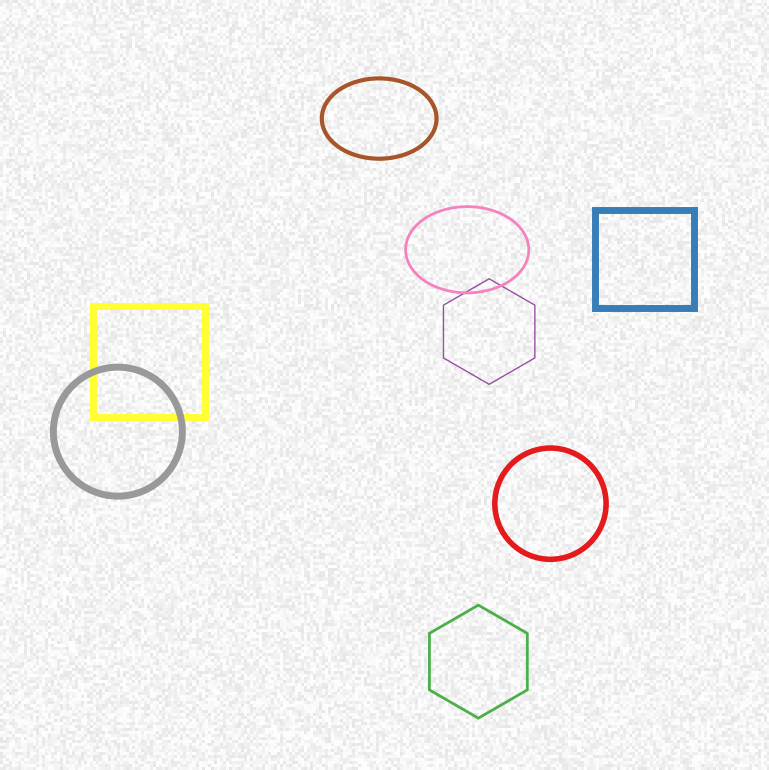[{"shape": "circle", "thickness": 2, "radius": 0.36, "center": [0.715, 0.346]}, {"shape": "square", "thickness": 2.5, "radius": 0.32, "center": [0.837, 0.663]}, {"shape": "hexagon", "thickness": 1, "radius": 0.37, "center": [0.621, 0.141]}, {"shape": "hexagon", "thickness": 0.5, "radius": 0.34, "center": [0.635, 0.569]}, {"shape": "square", "thickness": 2.5, "radius": 0.36, "center": [0.193, 0.531]}, {"shape": "oval", "thickness": 1.5, "radius": 0.37, "center": [0.492, 0.846]}, {"shape": "oval", "thickness": 1, "radius": 0.4, "center": [0.607, 0.676]}, {"shape": "circle", "thickness": 2.5, "radius": 0.42, "center": [0.153, 0.439]}]